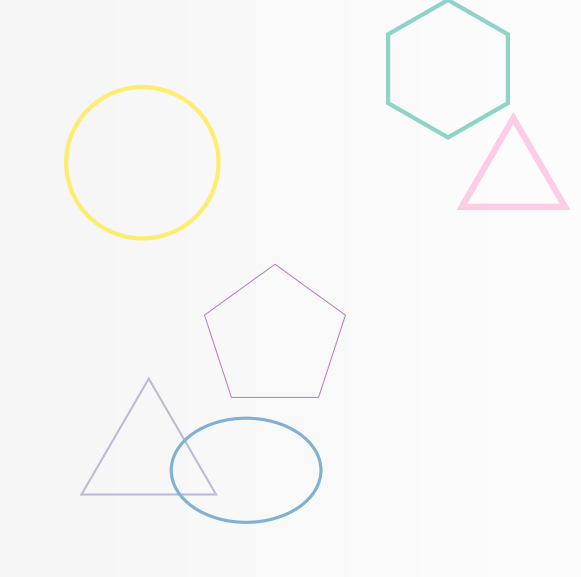[{"shape": "hexagon", "thickness": 2, "radius": 0.6, "center": [0.771, 0.88]}, {"shape": "triangle", "thickness": 1, "radius": 0.67, "center": [0.256, 0.21]}, {"shape": "oval", "thickness": 1.5, "radius": 0.64, "center": [0.423, 0.185]}, {"shape": "triangle", "thickness": 3, "radius": 0.51, "center": [0.883, 0.692]}, {"shape": "pentagon", "thickness": 0.5, "radius": 0.64, "center": [0.473, 0.414]}, {"shape": "circle", "thickness": 2, "radius": 0.66, "center": [0.245, 0.717]}]